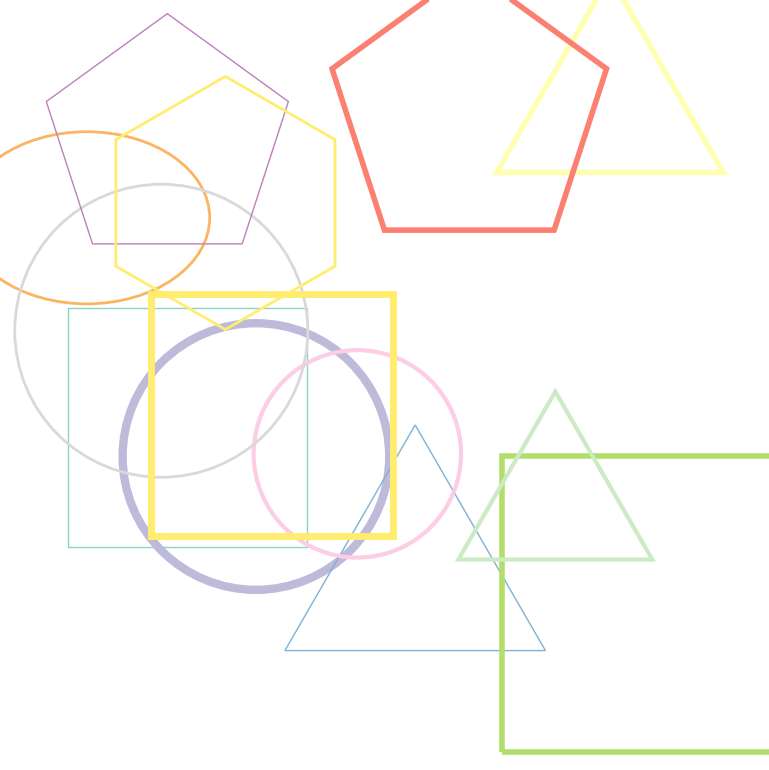[{"shape": "square", "thickness": 0.5, "radius": 0.78, "center": [0.244, 0.445]}, {"shape": "triangle", "thickness": 2, "radius": 0.85, "center": [0.792, 0.861]}, {"shape": "circle", "thickness": 3, "radius": 0.87, "center": [0.332, 0.407]}, {"shape": "pentagon", "thickness": 2, "radius": 0.94, "center": [0.609, 0.853]}, {"shape": "triangle", "thickness": 0.5, "radius": 0.98, "center": [0.539, 0.253]}, {"shape": "oval", "thickness": 1, "radius": 0.8, "center": [0.113, 0.717]}, {"shape": "square", "thickness": 2, "radius": 0.96, "center": [0.845, 0.216]}, {"shape": "circle", "thickness": 1.5, "radius": 0.67, "center": [0.464, 0.411]}, {"shape": "circle", "thickness": 1, "radius": 0.95, "center": [0.209, 0.57]}, {"shape": "pentagon", "thickness": 0.5, "radius": 0.83, "center": [0.217, 0.817]}, {"shape": "triangle", "thickness": 1.5, "radius": 0.73, "center": [0.721, 0.346]}, {"shape": "hexagon", "thickness": 1, "radius": 0.82, "center": [0.293, 0.736]}, {"shape": "square", "thickness": 2.5, "radius": 0.79, "center": [0.354, 0.461]}]